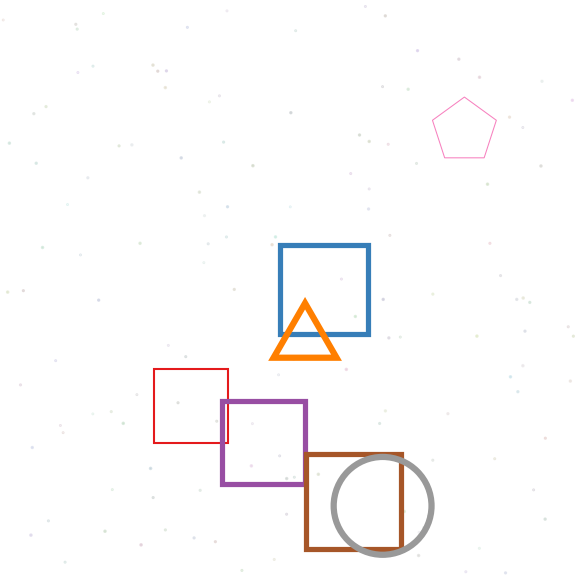[{"shape": "square", "thickness": 1, "radius": 0.32, "center": [0.33, 0.296]}, {"shape": "square", "thickness": 2.5, "radius": 0.38, "center": [0.561, 0.498]}, {"shape": "square", "thickness": 2.5, "radius": 0.36, "center": [0.457, 0.233]}, {"shape": "triangle", "thickness": 3, "radius": 0.31, "center": [0.528, 0.411]}, {"shape": "square", "thickness": 2.5, "radius": 0.41, "center": [0.612, 0.131]}, {"shape": "pentagon", "thickness": 0.5, "radius": 0.29, "center": [0.804, 0.773]}, {"shape": "circle", "thickness": 3, "radius": 0.42, "center": [0.663, 0.123]}]